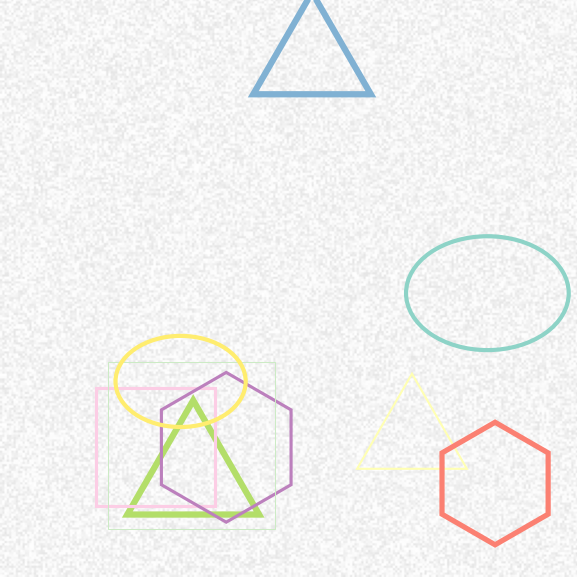[{"shape": "oval", "thickness": 2, "radius": 0.7, "center": [0.844, 0.491]}, {"shape": "triangle", "thickness": 1, "radius": 0.55, "center": [0.713, 0.242]}, {"shape": "hexagon", "thickness": 2.5, "radius": 0.53, "center": [0.857, 0.162]}, {"shape": "triangle", "thickness": 3, "radius": 0.59, "center": [0.54, 0.895]}, {"shape": "triangle", "thickness": 3, "radius": 0.66, "center": [0.335, 0.174]}, {"shape": "square", "thickness": 1.5, "radius": 0.51, "center": [0.269, 0.225]}, {"shape": "hexagon", "thickness": 1.5, "radius": 0.65, "center": [0.392, 0.225]}, {"shape": "square", "thickness": 0.5, "radius": 0.72, "center": [0.332, 0.228]}, {"shape": "oval", "thickness": 2, "radius": 0.56, "center": [0.313, 0.339]}]